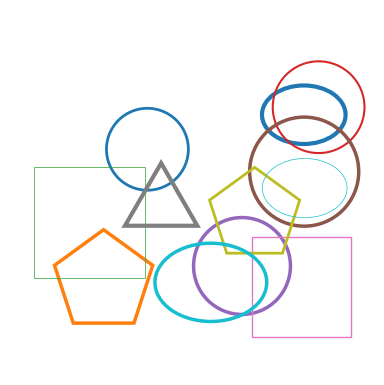[{"shape": "oval", "thickness": 3, "radius": 0.54, "center": [0.789, 0.702]}, {"shape": "circle", "thickness": 2, "radius": 0.53, "center": [0.383, 0.612]}, {"shape": "pentagon", "thickness": 2.5, "radius": 0.67, "center": [0.269, 0.269]}, {"shape": "square", "thickness": 0.5, "radius": 0.72, "center": [0.232, 0.422]}, {"shape": "circle", "thickness": 1.5, "radius": 0.6, "center": [0.828, 0.722]}, {"shape": "circle", "thickness": 2.5, "radius": 0.63, "center": [0.629, 0.309]}, {"shape": "circle", "thickness": 2.5, "radius": 0.71, "center": [0.79, 0.554]}, {"shape": "square", "thickness": 1, "radius": 0.65, "center": [0.783, 0.255]}, {"shape": "triangle", "thickness": 3, "radius": 0.54, "center": [0.419, 0.468]}, {"shape": "pentagon", "thickness": 2, "radius": 0.62, "center": [0.661, 0.442]}, {"shape": "oval", "thickness": 2.5, "radius": 0.73, "center": [0.548, 0.267]}, {"shape": "oval", "thickness": 0.5, "radius": 0.55, "center": [0.791, 0.511]}]